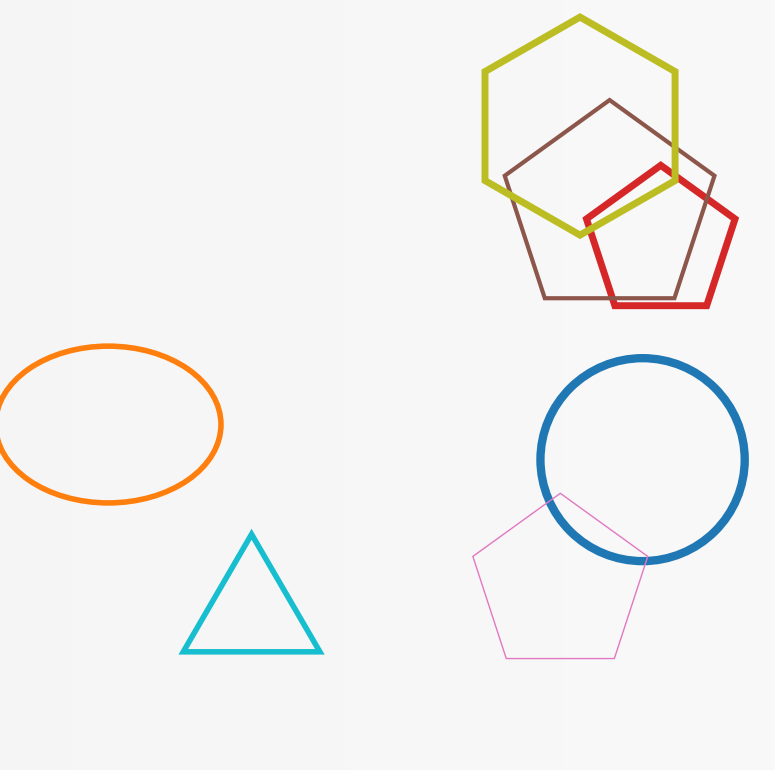[{"shape": "circle", "thickness": 3, "radius": 0.66, "center": [0.829, 0.403]}, {"shape": "oval", "thickness": 2, "radius": 0.73, "center": [0.14, 0.449]}, {"shape": "pentagon", "thickness": 2.5, "radius": 0.5, "center": [0.853, 0.685]}, {"shape": "pentagon", "thickness": 1.5, "radius": 0.71, "center": [0.787, 0.728]}, {"shape": "pentagon", "thickness": 0.5, "radius": 0.59, "center": [0.723, 0.241]}, {"shape": "hexagon", "thickness": 2.5, "radius": 0.71, "center": [0.748, 0.836]}, {"shape": "triangle", "thickness": 2, "radius": 0.51, "center": [0.325, 0.204]}]